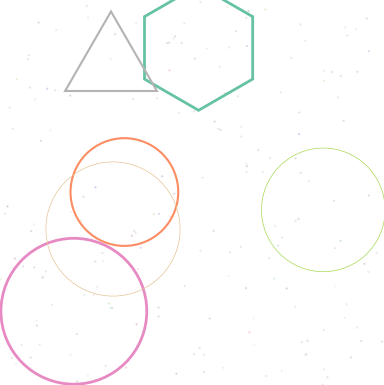[{"shape": "hexagon", "thickness": 2, "radius": 0.81, "center": [0.516, 0.876]}, {"shape": "circle", "thickness": 1.5, "radius": 0.7, "center": [0.323, 0.501]}, {"shape": "circle", "thickness": 2, "radius": 0.95, "center": [0.192, 0.192]}, {"shape": "circle", "thickness": 0.5, "radius": 0.8, "center": [0.84, 0.455]}, {"shape": "circle", "thickness": 0.5, "radius": 0.87, "center": [0.294, 0.405]}, {"shape": "triangle", "thickness": 1.5, "radius": 0.69, "center": [0.288, 0.832]}]